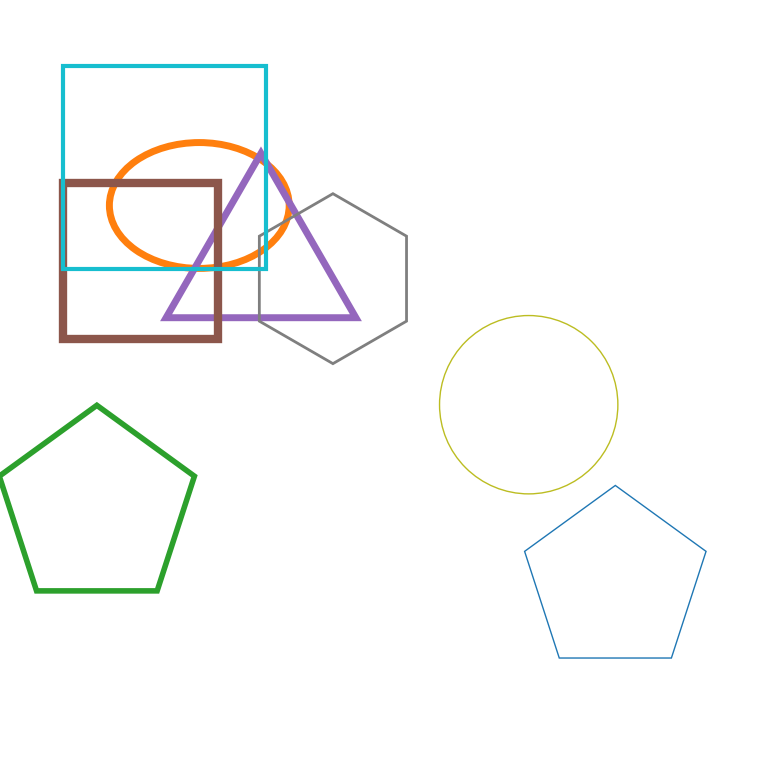[{"shape": "pentagon", "thickness": 0.5, "radius": 0.62, "center": [0.799, 0.246]}, {"shape": "oval", "thickness": 2.5, "radius": 0.58, "center": [0.259, 0.733]}, {"shape": "pentagon", "thickness": 2, "radius": 0.67, "center": [0.126, 0.34]}, {"shape": "triangle", "thickness": 2.5, "radius": 0.71, "center": [0.339, 0.659]}, {"shape": "square", "thickness": 3, "radius": 0.5, "center": [0.183, 0.661]}, {"shape": "hexagon", "thickness": 1, "radius": 0.55, "center": [0.432, 0.638]}, {"shape": "circle", "thickness": 0.5, "radius": 0.58, "center": [0.687, 0.474]}, {"shape": "square", "thickness": 1.5, "radius": 0.66, "center": [0.214, 0.783]}]